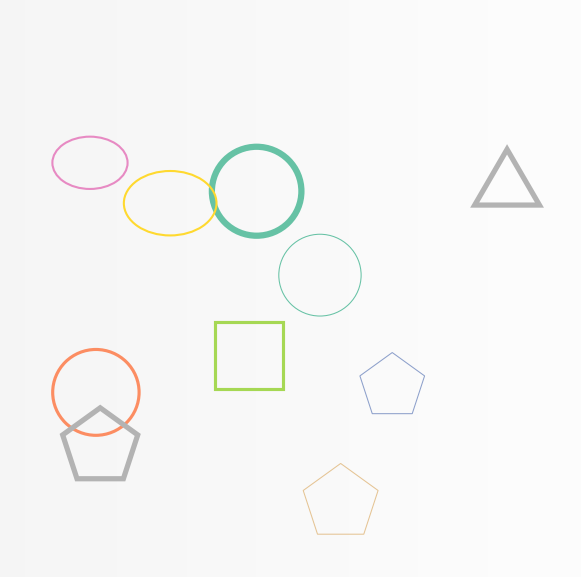[{"shape": "circle", "thickness": 3, "radius": 0.39, "center": [0.442, 0.668]}, {"shape": "circle", "thickness": 0.5, "radius": 0.35, "center": [0.55, 0.523]}, {"shape": "circle", "thickness": 1.5, "radius": 0.37, "center": [0.165, 0.32]}, {"shape": "pentagon", "thickness": 0.5, "radius": 0.29, "center": [0.675, 0.33]}, {"shape": "oval", "thickness": 1, "radius": 0.32, "center": [0.155, 0.717]}, {"shape": "square", "thickness": 1.5, "radius": 0.29, "center": [0.428, 0.383]}, {"shape": "oval", "thickness": 1, "radius": 0.4, "center": [0.293, 0.647]}, {"shape": "pentagon", "thickness": 0.5, "radius": 0.34, "center": [0.586, 0.129]}, {"shape": "pentagon", "thickness": 2.5, "radius": 0.34, "center": [0.172, 0.225]}, {"shape": "triangle", "thickness": 2.5, "radius": 0.32, "center": [0.872, 0.676]}]